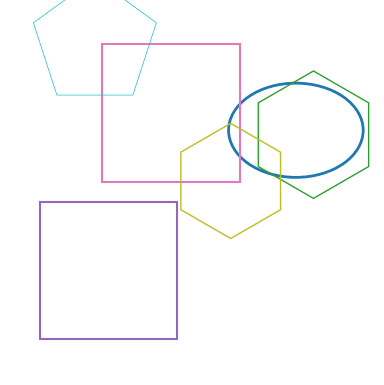[{"shape": "oval", "thickness": 2, "radius": 0.87, "center": [0.769, 0.662]}, {"shape": "hexagon", "thickness": 1, "radius": 0.83, "center": [0.814, 0.65]}, {"shape": "square", "thickness": 1.5, "radius": 0.89, "center": [0.281, 0.298]}, {"shape": "square", "thickness": 1.5, "radius": 0.9, "center": [0.445, 0.708]}, {"shape": "hexagon", "thickness": 1, "radius": 0.75, "center": [0.599, 0.53]}, {"shape": "pentagon", "thickness": 0.5, "radius": 0.84, "center": [0.246, 0.889]}]